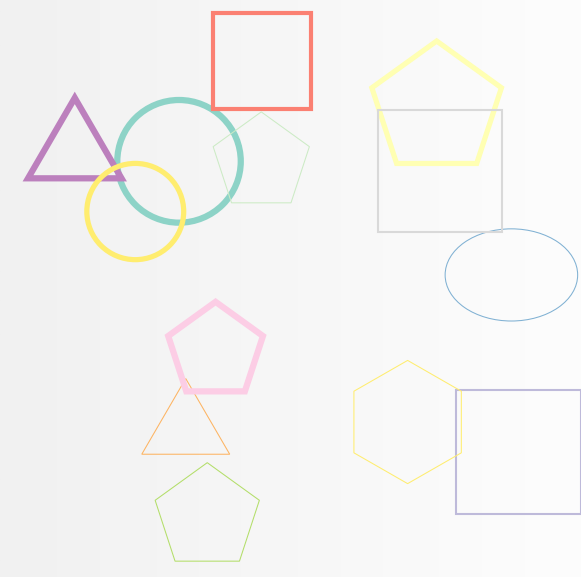[{"shape": "circle", "thickness": 3, "radius": 0.53, "center": [0.308, 0.72]}, {"shape": "pentagon", "thickness": 2.5, "radius": 0.59, "center": [0.751, 0.811]}, {"shape": "square", "thickness": 1, "radius": 0.54, "center": [0.893, 0.217]}, {"shape": "square", "thickness": 2, "radius": 0.42, "center": [0.451, 0.893]}, {"shape": "oval", "thickness": 0.5, "radius": 0.57, "center": [0.88, 0.523]}, {"shape": "triangle", "thickness": 0.5, "radius": 0.44, "center": [0.32, 0.256]}, {"shape": "pentagon", "thickness": 0.5, "radius": 0.47, "center": [0.357, 0.104]}, {"shape": "pentagon", "thickness": 3, "radius": 0.43, "center": [0.371, 0.391]}, {"shape": "square", "thickness": 1, "radius": 0.53, "center": [0.757, 0.703]}, {"shape": "triangle", "thickness": 3, "radius": 0.46, "center": [0.129, 0.737]}, {"shape": "pentagon", "thickness": 0.5, "radius": 0.44, "center": [0.449, 0.718]}, {"shape": "circle", "thickness": 2.5, "radius": 0.42, "center": [0.233, 0.633]}, {"shape": "hexagon", "thickness": 0.5, "radius": 0.53, "center": [0.701, 0.268]}]